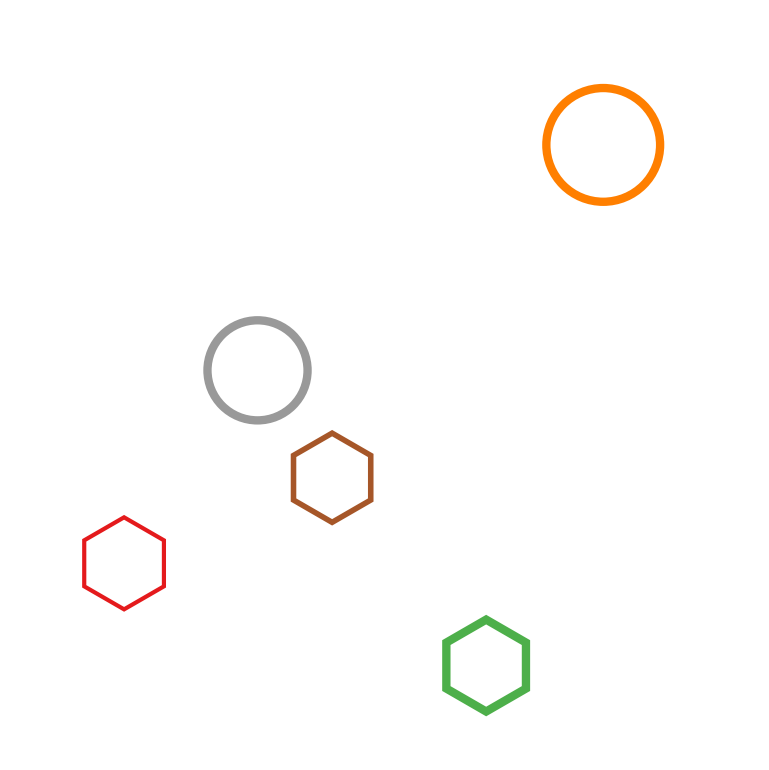[{"shape": "hexagon", "thickness": 1.5, "radius": 0.3, "center": [0.161, 0.268]}, {"shape": "hexagon", "thickness": 3, "radius": 0.3, "center": [0.631, 0.136]}, {"shape": "circle", "thickness": 3, "radius": 0.37, "center": [0.783, 0.812]}, {"shape": "hexagon", "thickness": 2, "radius": 0.29, "center": [0.431, 0.38]}, {"shape": "circle", "thickness": 3, "radius": 0.32, "center": [0.334, 0.519]}]